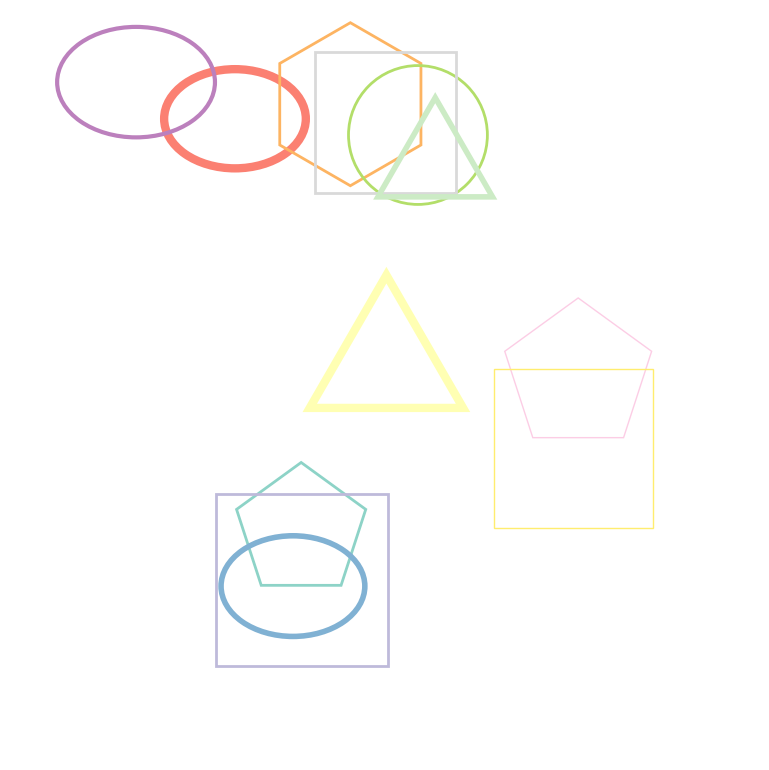[{"shape": "pentagon", "thickness": 1, "radius": 0.44, "center": [0.391, 0.311]}, {"shape": "triangle", "thickness": 3, "radius": 0.57, "center": [0.502, 0.528]}, {"shape": "square", "thickness": 1, "radius": 0.56, "center": [0.392, 0.246]}, {"shape": "oval", "thickness": 3, "radius": 0.46, "center": [0.305, 0.846]}, {"shape": "oval", "thickness": 2, "radius": 0.47, "center": [0.38, 0.239]}, {"shape": "hexagon", "thickness": 1, "radius": 0.53, "center": [0.455, 0.865]}, {"shape": "circle", "thickness": 1, "radius": 0.45, "center": [0.543, 0.825]}, {"shape": "pentagon", "thickness": 0.5, "radius": 0.5, "center": [0.751, 0.513]}, {"shape": "square", "thickness": 1, "radius": 0.46, "center": [0.5, 0.841]}, {"shape": "oval", "thickness": 1.5, "radius": 0.51, "center": [0.177, 0.893]}, {"shape": "triangle", "thickness": 2, "radius": 0.43, "center": [0.565, 0.787]}, {"shape": "square", "thickness": 0.5, "radius": 0.52, "center": [0.745, 0.418]}]